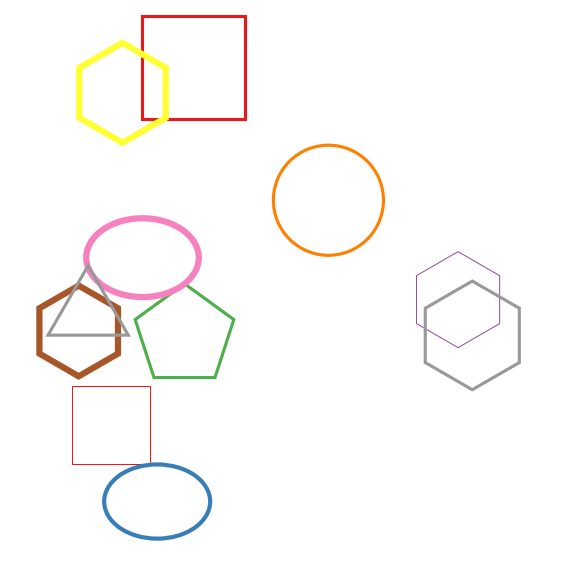[{"shape": "square", "thickness": 0.5, "radius": 0.34, "center": [0.191, 0.263]}, {"shape": "square", "thickness": 1.5, "radius": 0.45, "center": [0.334, 0.882]}, {"shape": "oval", "thickness": 2, "radius": 0.46, "center": [0.272, 0.131]}, {"shape": "pentagon", "thickness": 1.5, "radius": 0.45, "center": [0.319, 0.418]}, {"shape": "hexagon", "thickness": 0.5, "radius": 0.42, "center": [0.793, 0.48]}, {"shape": "circle", "thickness": 1.5, "radius": 0.48, "center": [0.569, 0.652]}, {"shape": "hexagon", "thickness": 3, "radius": 0.43, "center": [0.212, 0.838]}, {"shape": "hexagon", "thickness": 3, "radius": 0.39, "center": [0.136, 0.426]}, {"shape": "oval", "thickness": 3, "radius": 0.49, "center": [0.247, 0.553]}, {"shape": "hexagon", "thickness": 1.5, "radius": 0.47, "center": [0.818, 0.418]}, {"shape": "triangle", "thickness": 1.5, "radius": 0.4, "center": [0.153, 0.459]}]